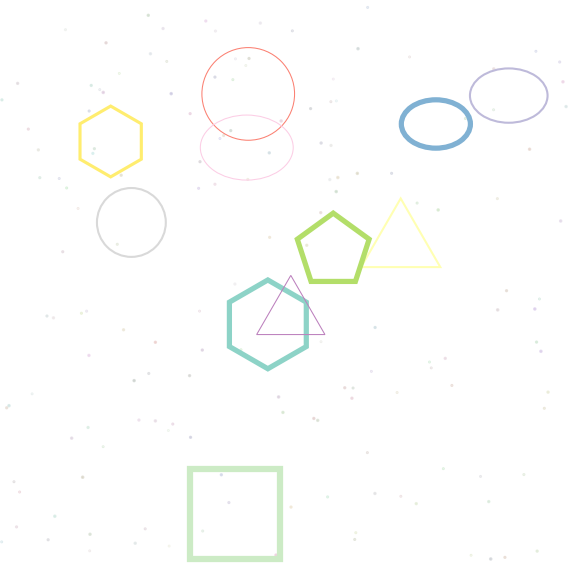[{"shape": "hexagon", "thickness": 2.5, "radius": 0.38, "center": [0.464, 0.437]}, {"shape": "triangle", "thickness": 1, "radius": 0.4, "center": [0.694, 0.576]}, {"shape": "oval", "thickness": 1, "radius": 0.34, "center": [0.881, 0.834]}, {"shape": "circle", "thickness": 0.5, "radius": 0.4, "center": [0.43, 0.836]}, {"shape": "oval", "thickness": 2.5, "radius": 0.3, "center": [0.755, 0.784]}, {"shape": "pentagon", "thickness": 2.5, "radius": 0.33, "center": [0.577, 0.565]}, {"shape": "oval", "thickness": 0.5, "radius": 0.4, "center": [0.427, 0.744]}, {"shape": "circle", "thickness": 1, "radius": 0.3, "center": [0.227, 0.614]}, {"shape": "triangle", "thickness": 0.5, "radius": 0.34, "center": [0.504, 0.454]}, {"shape": "square", "thickness": 3, "radius": 0.39, "center": [0.408, 0.109]}, {"shape": "hexagon", "thickness": 1.5, "radius": 0.31, "center": [0.192, 0.754]}]